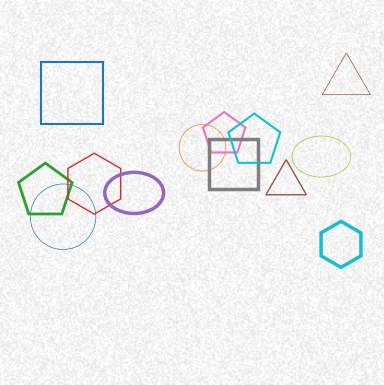[{"shape": "square", "thickness": 1.5, "radius": 0.4, "center": [0.186, 0.758]}, {"shape": "circle", "thickness": 0.5, "radius": 0.43, "center": [0.164, 0.437]}, {"shape": "circle", "thickness": 0.5, "radius": 0.3, "center": [0.526, 0.616]}, {"shape": "pentagon", "thickness": 2, "radius": 0.37, "center": [0.118, 0.503]}, {"shape": "hexagon", "thickness": 1, "radius": 0.4, "center": [0.245, 0.523]}, {"shape": "oval", "thickness": 2.5, "radius": 0.38, "center": [0.348, 0.499]}, {"shape": "triangle", "thickness": 1, "radius": 0.3, "center": [0.743, 0.524]}, {"shape": "triangle", "thickness": 0.5, "radius": 0.36, "center": [0.9, 0.79]}, {"shape": "pentagon", "thickness": 1.5, "radius": 0.29, "center": [0.582, 0.651]}, {"shape": "square", "thickness": 2.5, "radius": 0.32, "center": [0.607, 0.574]}, {"shape": "oval", "thickness": 0.5, "radius": 0.38, "center": [0.835, 0.593]}, {"shape": "hexagon", "thickness": 2.5, "radius": 0.3, "center": [0.886, 0.365]}, {"shape": "pentagon", "thickness": 1.5, "radius": 0.35, "center": [0.661, 0.634]}]